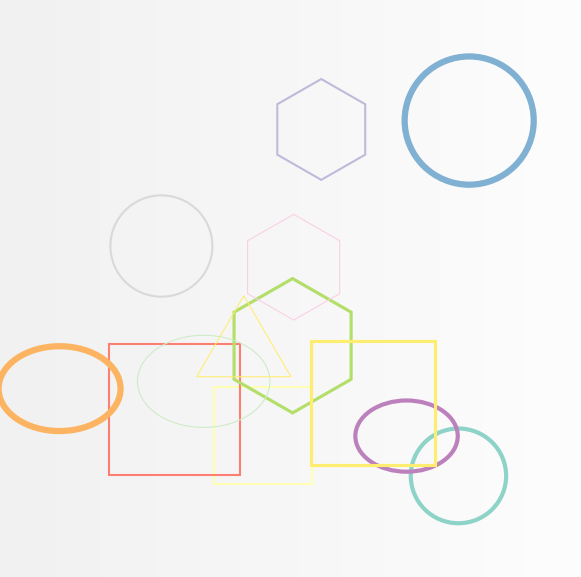[{"shape": "circle", "thickness": 2, "radius": 0.41, "center": [0.789, 0.175]}, {"shape": "square", "thickness": 1, "radius": 0.42, "center": [0.453, 0.245]}, {"shape": "hexagon", "thickness": 1, "radius": 0.44, "center": [0.553, 0.775]}, {"shape": "square", "thickness": 1, "radius": 0.57, "center": [0.3, 0.29]}, {"shape": "circle", "thickness": 3, "radius": 0.56, "center": [0.807, 0.79]}, {"shape": "oval", "thickness": 3, "radius": 0.52, "center": [0.102, 0.326]}, {"shape": "hexagon", "thickness": 1.5, "radius": 0.58, "center": [0.503, 0.4]}, {"shape": "hexagon", "thickness": 0.5, "radius": 0.46, "center": [0.505, 0.536]}, {"shape": "circle", "thickness": 1, "radius": 0.44, "center": [0.278, 0.573]}, {"shape": "oval", "thickness": 2, "radius": 0.44, "center": [0.699, 0.244]}, {"shape": "oval", "thickness": 0.5, "radius": 0.57, "center": [0.35, 0.339]}, {"shape": "triangle", "thickness": 0.5, "radius": 0.47, "center": [0.419, 0.394]}, {"shape": "square", "thickness": 1.5, "radius": 0.53, "center": [0.642, 0.301]}]